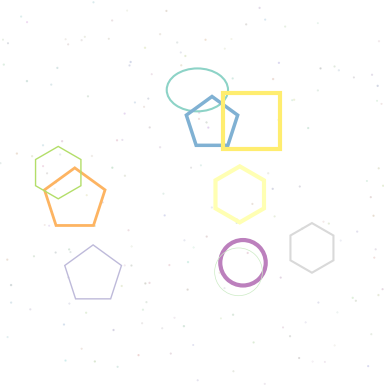[{"shape": "oval", "thickness": 1.5, "radius": 0.4, "center": [0.513, 0.767]}, {"shape": "hexagon", "thickness": 3, "radius": 0.36, "center": [0.623, 0.495]}, {"shape": "pentagon", "thickness": 1, "radius": 0.39, "center": [0.242, 0.286]}, {"shape": "pentagon", "thickness": 2.5, "radius": 0.35, "center": [0.551, 0.679]}, {"shape": "pentagon", "thickness": 2, "radius": 0.41, "center": [0.194, 0.481]}, {"shape": "hexagon", "thickness": 1, "radius": 0.34, "center": [0.151, 0.552]}, {"shape": "hexagon", "thickness": 1.5, "radius": 0.32, "center": [0.81, 0.356]}, {"shape": "circle", "thickness": 3, "radius": 0.3, "center": [0.631, 0.318]}, {"shape": "circle", "thickness": 0.5, "radius": 0.31, "center": [0.62, 0.294]}, {"shape": "square", "thickness": 3, "radius": 0.37, "center": [0.653, 0.685]}]